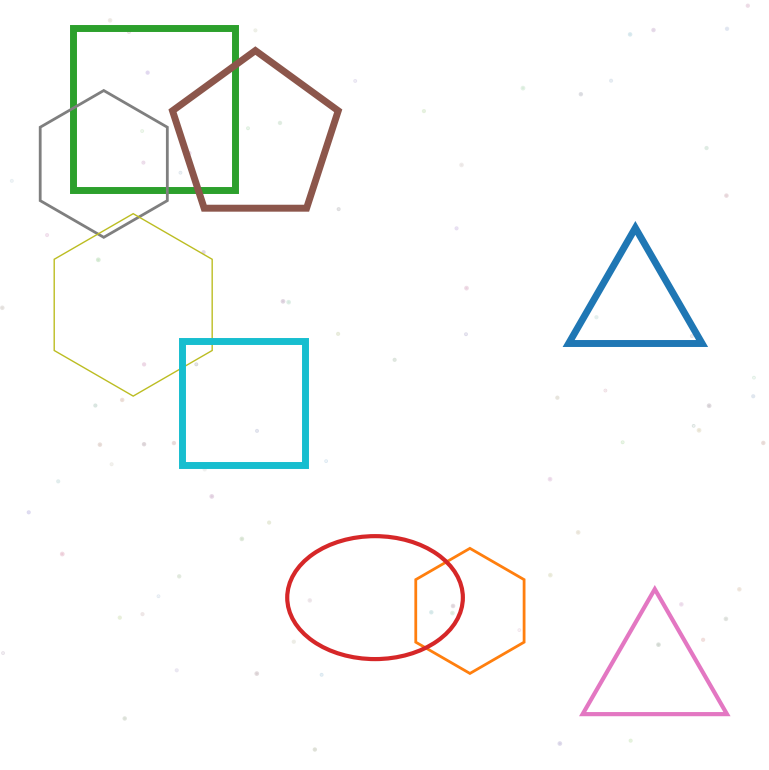[{"shape": "triangle", "thickness": 2.5, "radius": 0.5, "center": [0.825, 0.604]}, {"shape": "hexagon", "thickness": 1, "radius": 0.41, "center": [0.61, 0.207]}, {"shape": "square", "thickness": 2.5, "radius": 0.53, "center": [0.2, 0.858]}, {"shape": "oval", "thickness": 1.5, "radius": 0.57, "center": [0.487, 0.224]}, {"shape": "pentagon", "thickness": 2.5, "radius": 0.57, "center": [0.332, 0.821]}, {"shape": "triangle", "thickness": 1.5, "radius": 0.54, "center": [0.85, 0.127]}, {"shape": "hexagon", "thickness": 1, "radius": 0.48, "center": [0.135, 0.787]}, {"shape": "hexagon", "thickness": 0.5, "radius": 0.59, "center": [0.173, 0.604]}, {"shape": "square", "thickness": 2.5, "radius": 0.4, "center": [0.316, 0.477]}]